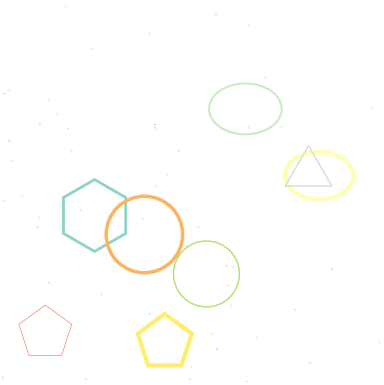[{"shape": "hexagon", "thickness": 2, "radius": 0.47, "center": [0.246, 0.44]}, {"shape": "oval", "thickness": 3, "radius": 0.44, "center": [0.829, 0.544]}, {"shape": "pentagon", "thickness": 0.5, "radius": 0.36, "center": [0.118, 0.135]}, {"shape": "circle", "thickness": 2.5, "radius": 0.5, "center": [0.375, 0.391]}, {"shape": "circle", "thickness": 1, "radius": 0.43, "center": [0.536, 0.288]}, {"shape": "triangle", "thickness": 1, "radius": 0.35, "center": [0.801, 0.552]}, {"shape": "oval", "thickness": 1.5, "radius": 0.47, "center": [0.637, 0.717]}, {"shape": "pentagon", "thickness": 3, "radius": 0.37, "center": [0.428, 0.111]}]